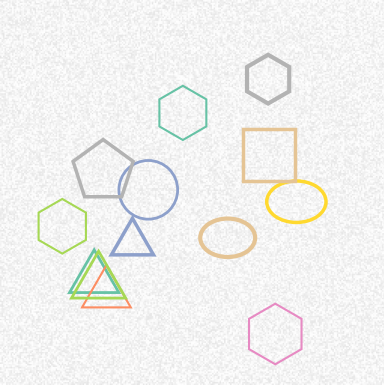[{"shape": "triangle", "thickness": 2, "radius": 0.37, "center": [0.245, 0.277]}, {"shape": "hexagon", "thickness": 1.5, "radius": 0.35, "center": [0.475, 0.707]}, {"shape": "triangle", "thickness": 1.5, "radius": 0.37, "center": [0.276, 0.238]}, {"shape": "triangle", "thickness": 2.5, "radius": 0.32, "center": [0.344, 0.37]}, {"shape": "circle", "thickness": 2, "radius": 0.38, "center": [0.385, 0.507]}, {"shape": "hexagon", "thickness": 1.5, "radius": 0.39, "center": [0.715, 0.133]}, {"shape": "triangle", "thickness": 2, "radius": 0.41, "center": [0.256, 0.266]}, {"shape": "hexagon", "thickness": 1.5, "radius": 0.35, "center": [0.162, 0.412]}, {"shape": "oval", "thickness": 2.5, "radius": 0.38, "center": [0.77, 0.476]}, {"shape": "square", "thickness": 2.5, "radius": 0.34, "center": [0.698, 0.597]}, {"shape": "oval", "thickness": 3, "radius": 0.36, "center": [0.591, 0.382]}, {"shape": "pentagon", "thickness": 2.5, "radius": 0.41, "center": [0.268, 0.555]}, {"shape": "hexagon", "thickness": 3, "radius": 0.32, "center": [0.696, 0.794]}]